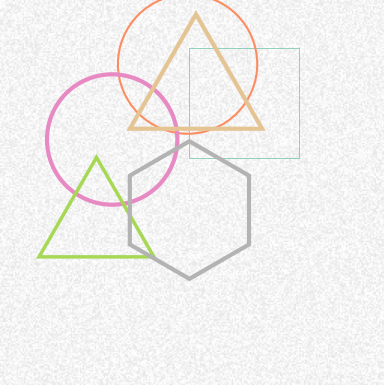[{"shape": "square", "thickness": 0.5, "radius": 0.71, "center": [0.633, 0.733]}, {"shape": "circle", "thickness": 1.5, "radius": 0.9, "center": [0.487, 0.834]}, {"shape": "circle", "thickness": 3, "radius": 0.85, "center": [0.291, 0.638]}, {"shape": "triangle", "thickness": 2.5, "radius": 0.86, "center": [0.251, 0.419]}, {"shape": "triangle", "thickness": 3, "radius": 0.99, "center": [0.509, 0.765]}, {"shape": "hexagon", "thickness": 3, "radius": 0.89, "center": [0.492, 0.454]}]